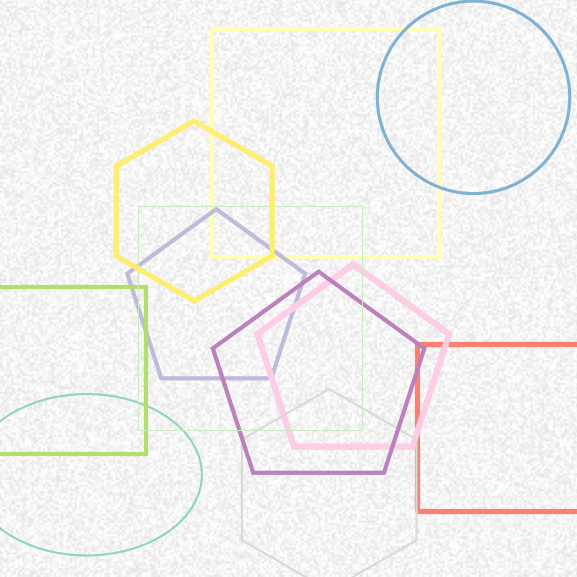[{"shape": "oval", "thickness": 1, "radius": 1.0, "center": [0.15, 0.177]}, {"shape": "square", "thickness": 2, "radius": 0.98, "center": [0.563, 0.751]}, {"shape": "pentagon", "thickness": 2, "radius": 0.81, "center": [0.374, 0.475]}, {"shape": "square", "thickness": 2.5, "radius": 0.72, "center": [0.866, 0.259]}, {"shape": "circle", "thickness": 1.5, "radius": 0.83, "center": [0.82, 0.831]}, {"shape": "square", "thickness": 2, "radius": 0.72, "center": [0.107, 0.358]}, {"shape": "pentagon", "thickness": 3, "radius": 0.87, "center": [0.612, 0.367]}, {"shape": "hexagon", "thickness": 1, "radius": 0.87, "center": [0.57, 0.151]}, {"shape": "pentagon", "thickness": 2, "radius": 0.96, "center": [0.552, 0.336]}, {"shape": "square", "thickness": 0.5, "radius": 0.97, "center": [0.433, 0.449]}, {"shape": "hexagon", "thickness": 2.5, "radius": 0.78, "center": [0.336, 0.634]}]